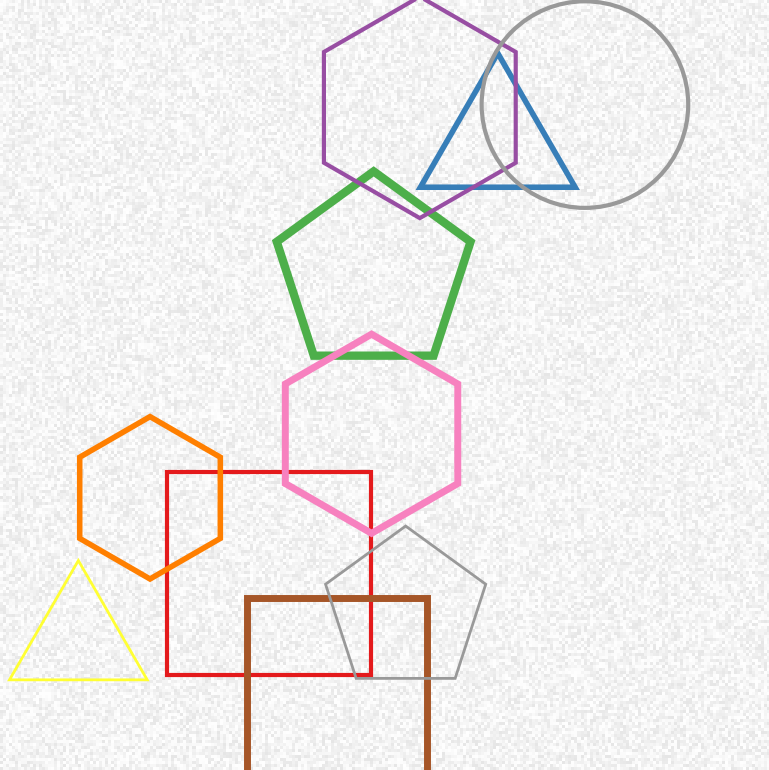[{"shape": "square", "thickness": 1.5, "radius": 0.66, "center": [0.349, 0.255]}, {"shape": "triangle", "thickness": 2, "radius": 0.58, "center": [0.646, 0.815]}, {"shape": "pentagon", "thickness": 3, "radius": 0.66, "center": [0.485, 0.645]}, {"shape": "hexagon", "thickness": 1.5, "radius": 0.72, "center": [0.545, 0.861]}, {"shape": "hexagon", "thickness": 2, "radius": 0.53, "center": [0.195, 0.353]}, {"shape": "triangle", "thickness": 1, "radius": 0.52, "center": [0.102, 0.169]}, {"shape": "square", "thickness": 2.5, "radius": 0.58, "center": [0.438, 0.107]}, {"shape": "hexagon", "thickness": 2.5, "radius": 0.65, "center": [0.483, 0.437]}, {"shape": "pentagon", "thickness": 1, "radius": 0.55, "center": [0.527, 0.207]}, {"shape": "circle", "thickness": 1.5, "radius": 0.67, "center": [0.76, 0.864]}]